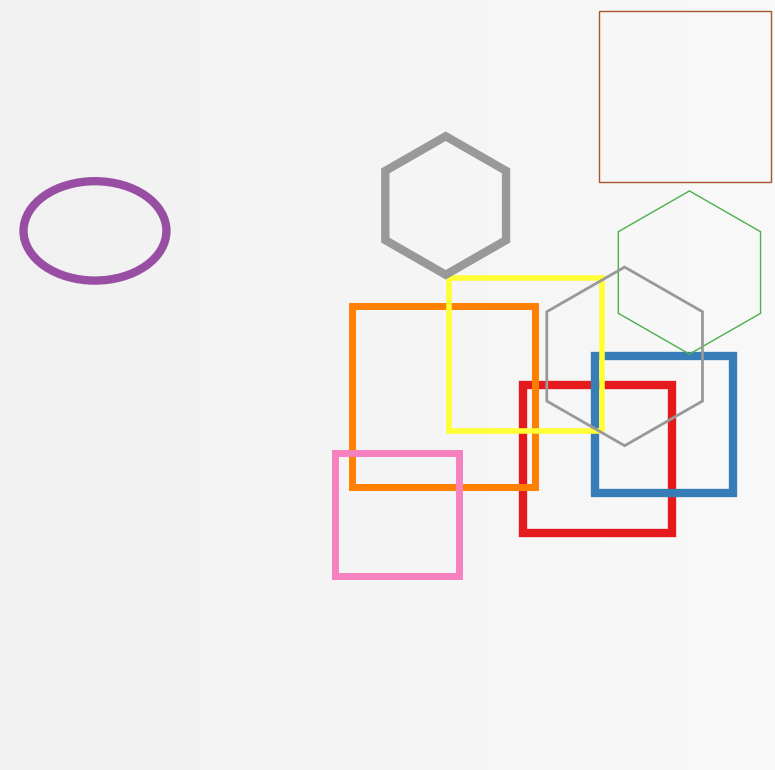[{"shape": "square", "thickness": 3, "radius": 0.48, "center": [0.771, 0.404]}, {"shape": "square", "thickness": 3, "radius": 0.45, "center": [0.857, 0.449]}, {"shape": "hexagon", "thickness": 0.5, "radius": 0.53, "center": [0.89, 0.646]}, {"shape": "oval", "thickness": 3, "radius": 0.46, "center": [0.123, 0.7]}, {"shape": "square", "thickness": 2.5, "radius": 0.59, "center": [0.573, 0.485]}, {"shape": "square", "thickness": 2, "radius": 0.49, "center": [0.678, 0.54]}, {"shape": "square", "thickness": 0.5, "radius": 0.55, "center": [0.884, 0.875]}, {"shape": "square", "thickness": 2.5, "radius": 0.4, "center": [0.512, 0.332]}, {"shape": "hexagon", "thickness": 3, "radius": 0.45, "center": [0.575, 0.733]}, {"shape": "hexagon", "thickness": 1, "radius": 0.58, "center": [0.806, 0.537]}]